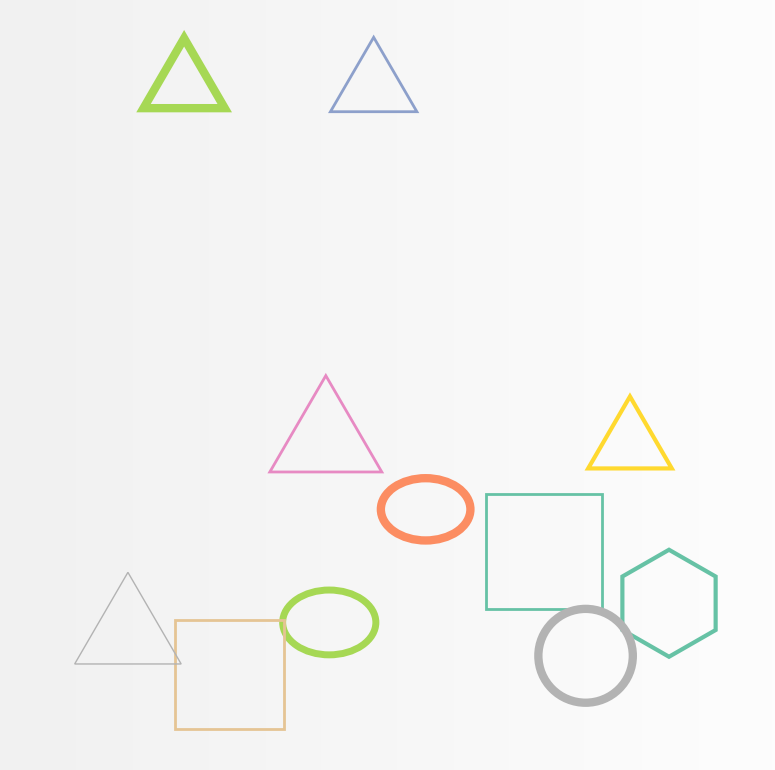[{"shape": "square", "thickness": 1, "radius": 0.37, "center": [0.702, 0.284]}, {"shape": "hexagon", "thickness": 1.5, "radius": 0.35, "center": [0.863, 0.217]}, {"shape": "oval", "thickness": 3, "radius": 0.29, "center": [0.549, 0.339]}, {"shape": "triangle", "thickness": 1, "radius": 0.32, "center": [0.482, 0.887]}, {"shape": "triangle", "thickness": 1, "radius": 0.42, "center": [0.42, 0.429]}, {"shape": "triangle", "thickness": 3, "radius": 0.3, "center": [0.238, 0.89]}, {"shape": "oval", "thickness": 2.5, "radius": 0.3, "center": [0.425, 0.192]}, {"shape": "triangle", "thickness": 1.5, "radius": 0.31, "center": [0.813, 0.423]}, {"shape": "square", "thickness": 1, "radius": 0.35, "center": [0.296, 0.124]}, {"shape": "triangle", "thickness": 0.5, "radius": 0.4, "center": [0.165, 0.177]}, {"shape": "circle", "thickness": 3, "radius": 0.3, "center": [0.756, 0.148]}]